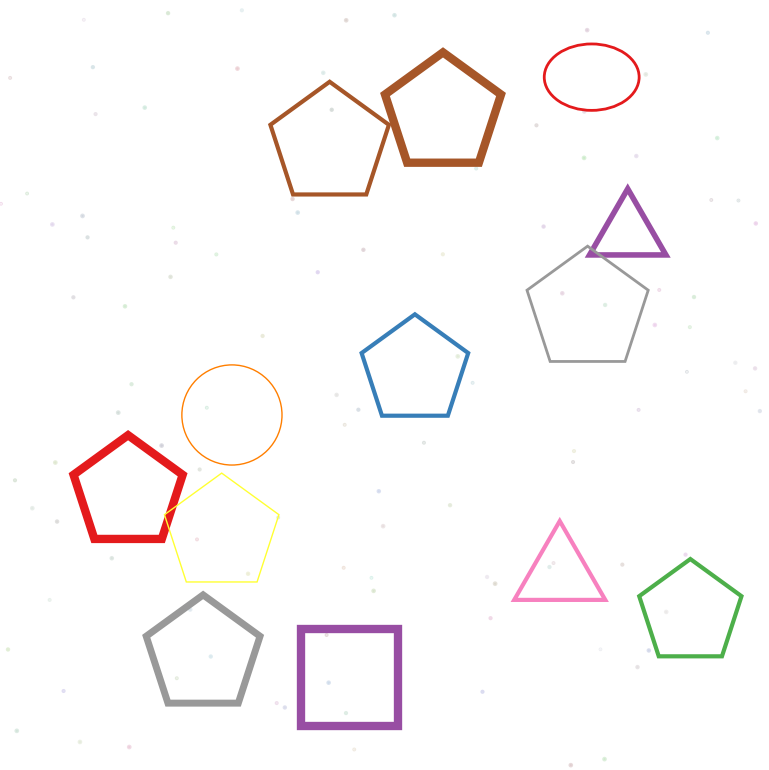[{"shape": "oval", "thickness": 1, "radius": 0.31, "center": [0.768, 0.9]}, {"shape": "pentagon", "thickness": 3, "radius": 0.37, "center": [0.166, 0.36]}, {"shape": "pentagon", "thickness": 1.5, "radius": 0.36, "center": [0.539, 0.519]}, {"shape": "pentagon", "thickness": 1.5, "radius": 0.35, "center": [0.897, 0.204]}, {"shape": "square", "thickness": 3, "radius": 0.31, "center": [0.454, 0.12]}, {"shape": "triangle", "thickness": 2, "radius": 0.29, "center": [0.815, 0.698]}, {"shape": "circle", "thickness": 0.5, "radius": 0.33, "center": [0.301, 0.461]}, {"shape": "pentagon", "thickness": 0.5, "radius": 0.39, "center": [0.288, 0.307]}, {"shape": "pentagon", "thickness": 1.5, "radius": 0.4, "center": [0.428, 0.813]}, {"shape": "pentagon", "thickness": 3, "radius": 0.4, "center": [0.575, 0.853]}, {"shape": "triangle", "thickness": 1.5, "radius": 0.34, "center": [0.727, 0.255]}, {"shape": "pentagon", "thickness": 2.5, "radius": 0.39, "center": [0.264, 0.15]}, {"shape": "pentagon", "thickness": 1, "radius": 0.41, "center": [0.763, 0.598]}]